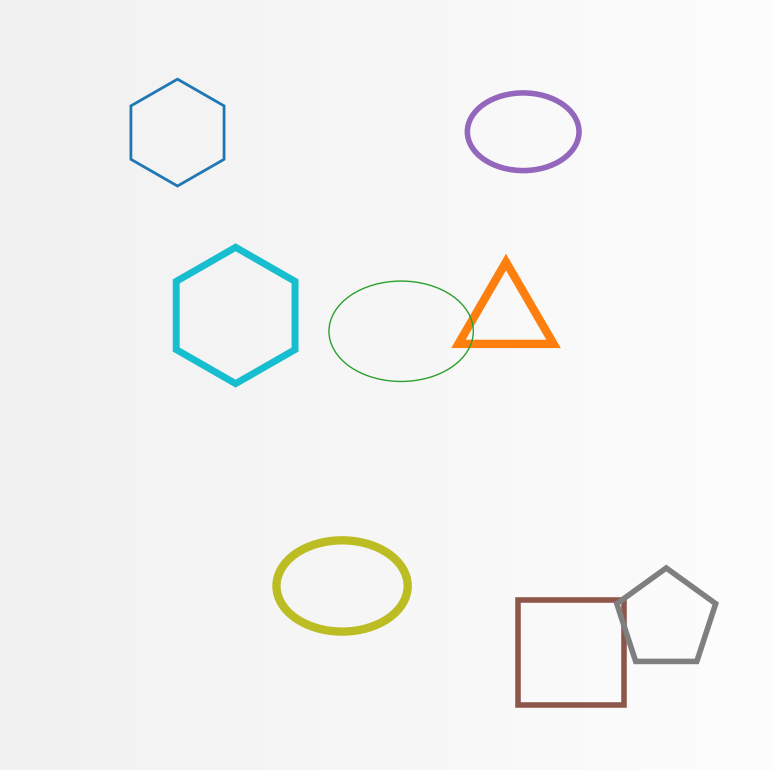[{"shape": "hexagon", "thickness": 1, "radius": 0.35, "center": [0.229, 0.828]}, {"shape": "triangle", "thickness": 3, "radius": 0.35, "center": [0.653, 0.589]}, {"shape": "oval", "thickness": 0.5, "radius": 0.47, "center": [0.518, 0.57]}, {"shape": "oval", "thickness": 2, "radius": 0.36, "center": [0.675, 0.829]}, {"shape": "square", "thickness": 2, "radius": 0.34, "center": [0.736, 0.153]}, {"shape": "pentagon", "thickness": 2, "radius": 0.34, "center": [0.86, 0.195]}, {"shape": "oval", "thickness": 3, "radius": 0.42, "center": [0.441, 0.239]}, {"shape": "hexagon", "thickness": 2.5, "radius": 0.44, "center": [0.304, 0.59]}]